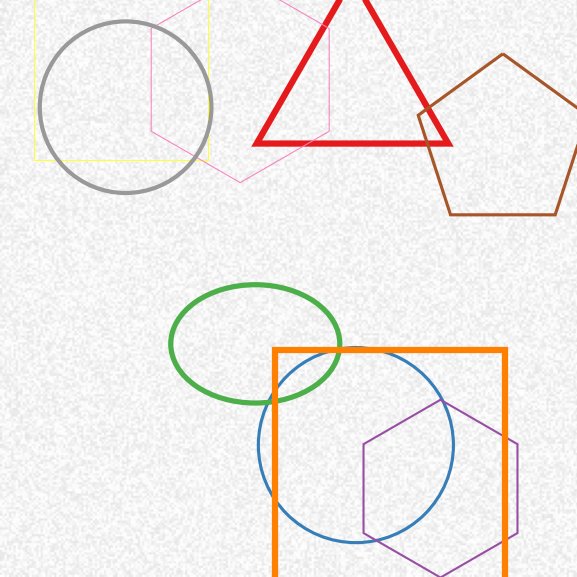[{"shape": "triangle", "thickness": 3, "radius": 0.96, "center": [0.61, 0.846]}, {"shape": "circle", "thickness": 1.5, "radius": 0.84, "center": [0.616, 0.228]}, {"shape": "oval", "thickness": 2.5, "radius": 0.73, "center": [0.442, 0.404]}, {"shape": "hexagon", "thickness": 1, "radius": 0.77, "center": [0.763, 0.153]}, {"shape": "square", "thickness": 3, "radius": 1.0, "center": [0.675, 0.194]}, {"shape": "square", "thickness": 0.5, "radius": 0.76, "center": [0.209, 0.873]}, {"shape": "pentagon", "thickness": 1.5, "radius": 0.77, "center": [0.871, 0.752]}, {"shape": "hexagon", "thickness": 0.5, "radius": 0.89, "center": [0.416, 0.861]}, {"shape": "circle", "thickness": 2, "radius": 0.74, "center": [0.218, 0.814]}]